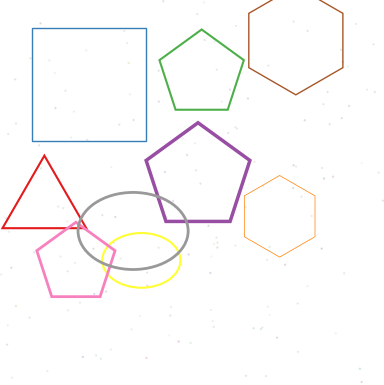[{"shape": "triangle", "thickness": 1.5, "radius": 0.63, "center": [0.115, 0.47]}, {"shape": "square", "thickness": 1, "radius": 0.74, "center": [0.231, 0.781]}, {"shape": "pentagon", "thickness": 1.5, "radius": 0.58, "center": [0.524, 0.808]}, {"shape": "pentagon", "thickness": 2.5, "radius": 0.71, "center": [0.514, 0.539]}, {"shape": "hexagon", "thickness": 0.5, "radius": 0.53, "center": [0.726, 0.438]}, {"shape": "oval", "thickness": 1.5, "radius": 0.51, "center": [0.367, 0.324]}, {"shape": "hexagon", "thickness": 1, "radius": 0.71, "center": [0.768, 0.895]}, {"shape": "pentagon", "thickness": 2, "radius": 0.53, "center": [0.197, 0.316]}, {"shape": "oval", "thickness": 2, "radius": 0.72, "center": [0.346, 0.4]}]